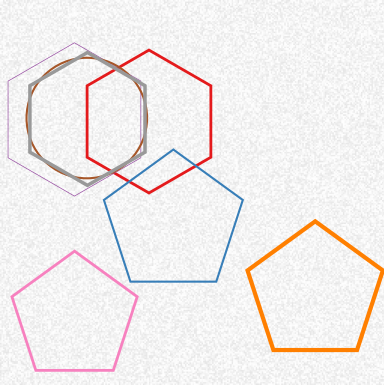[{"shape": "hexagon", "thickness": 2, "radius": 0.93, "center": [0.387, 0.684]}, {"shape": "pentagon", "thickness": 1.5, "radius": 0.95, "center": [0.45, 0.422]}, {"shape": "hexagon", "thickness": 0.5, "radius": 1.0, "center": [0.193, 0.69]}, {"shape": "pentagon", "thickness": 3, "radius": 0.92, "center": [0.819, 0.24]}, {"shape": "circle", "thickness": 1.5, "radius": 0.78, "center": [0.225, 0.693]}, {"shape": "pentagon", "thickness": 2, "radius": 0.86, "center": [0.194, 0.176]}, {"shape": "hexagon", "thickness": 2.5, "radius": 0.86, "center": [0.227, 0.691]}]